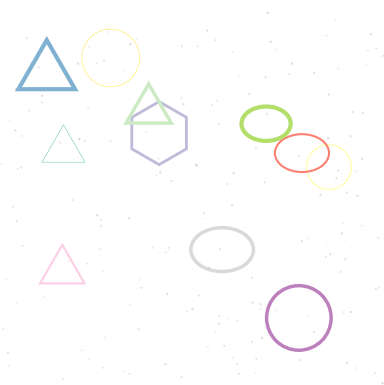[{"shape": "triangle", "thickness": 0.5, "radius": 0.32, "center": [0.165, 0.611]}, {"shape": "circle", "thickness": 1, "radius": 0.29, "center": [0.854, 0.566]}, {"shape": "hexagon", "thickness": 2, "radius": 0.41, "center": [0.413, 0.654]}, {"shape": "oval", "thickness": 1.5, "radius": 0.35, "center": [0.784, 0.602]}, {"shape": "triangle", "thickness": 3, "radius": 0.43, "center": [0.121, 0.811]}, {"shape": "oval", "thickness": 3, "radius": 0.32, "center": [0.691, 0.679]}, {"shape": "triangle", "thickness": 1.5, "radius": 0.33, "center": [0.162, 0.297]}, {"shape": "oval", "thickness": 2.5, "radius": 0.41, "center": [0.577, 0.352]}, {"shape": "circle", "thickness": 2.5, "radius": 0.42, "center": [0.776, 0.174]}, {"shape": "triangle", "thickness": 2.5, "radius": 0.34, "center": [0.386, 0.714]}, {"shape": "circle", "thickness": 0.5, "radius": 0.37, "center": [0.288, 0.849]}]